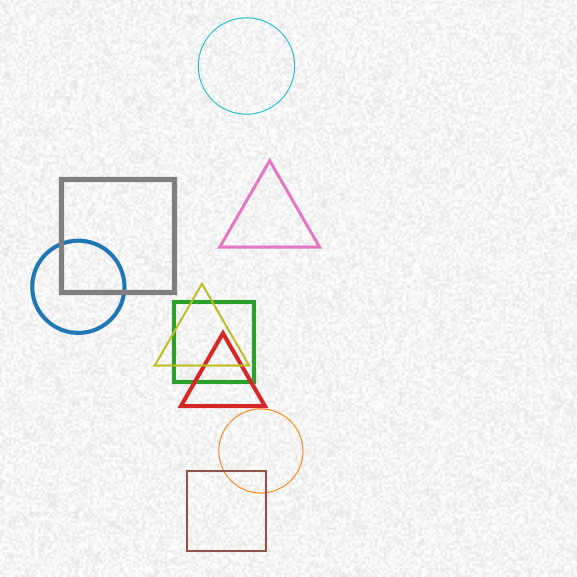[{"shape": "circle", "thickness": 2, "radius": 0.4, "center": [0.136, 0.503]}, {"shape": "circle", "thickness": 0.5, "radius": 0.36, "center": [0.452, 0.218]}, {"shape": "square", "thickness": 2, "radius": 0.35, "center": [0.371, 0.407]}, {"shape": "triangle", "thickness": 2, "radius": 0.42, "center": [0.386, 0.338]}, {"shape": "square", "thickness": 1, "radius": 0.34, "center": [0.392, 0.114]}, {"shape": "triangle", "thickness": 1.5, "radius": 0.5, "center": [0.467, 0.621]}, {"shape": "square", "thickness": 2.5, "radius": 0.49, "center": [0.204, 0.592]}, {"shape": "triangle", "thickness": 1, "radius": 0.47, "center": [0.35, 0.413]}, {"shape": "circle", "thickness": 0.5, "radius": 0.42, "center": [0.427, 0.885]}]